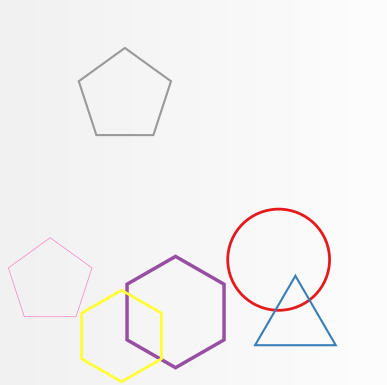[{"shape": "circle", "thickness": 2, "radius": 0.66, "center": [0.719, 0.325]}, {"shape": "triangle", "thickness": 1.5, "radius": 0.6, "center": [0.762, 0.163]}, {"shape": "hexagon", "thickness": 2.5, "radius": 0.72, "center": [0.453, 0.19]}, {"shape": "hexagon", "thickness": 2, "radius": 0.59, "center": [0.314, 0.127]}, {"shape": "pentagon", "thickness": 0.5, "radius": 0.57, "center": [0.129, 0.269]}, {"shape": "pentagon", "thickness": 1.5, "radius": 0.63, "center": [0.322, 0.75]}]